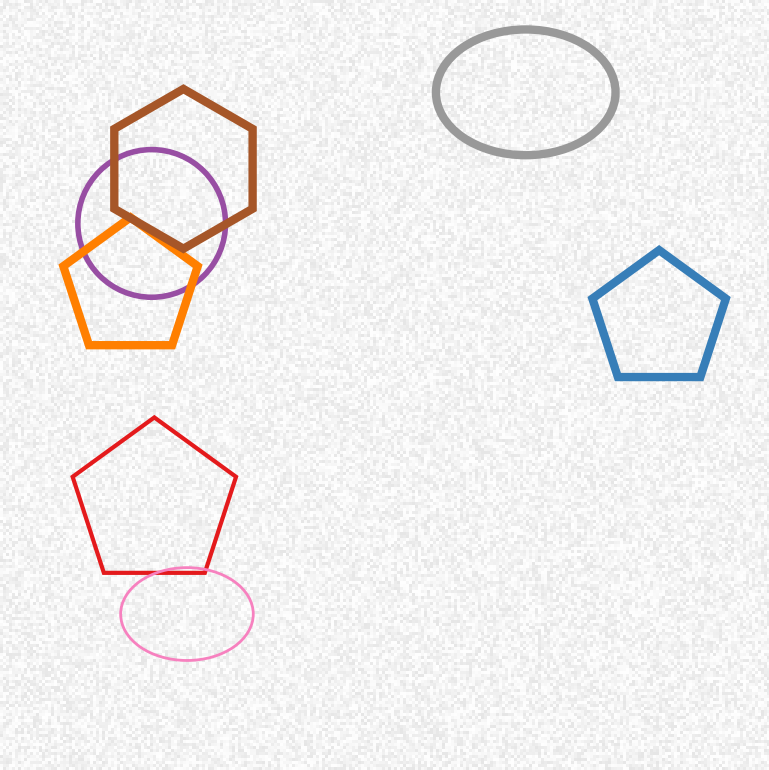[{"shape": "pentagon", "thickness": 1.5, "radius": 0.56, "center": [0.2, 0.346]}, {"shape": "pentagon", "thickness": 3, "radius": 0.46, "center": [0.856, 0.584]}, {"shape": "circle", "thickness": 2, "radius": 0.48, "center": [0.197, 0.71]}, {"shape": "pentagon", "thickness": 3, "radius": 0.46, "center": [0.17, 0.626]}, {"shape": "hexagon", "thickness": 3, "radius": 0.52, "center": [0.238, 0.781]}, {"shape": "oval", "thickness": 1, "radius": 0.43, "center": [0.243, 0.203]}, {"shape": "oval", "thickness": 3, "radius": 0.58, "center": [0.683, 0.88]}]